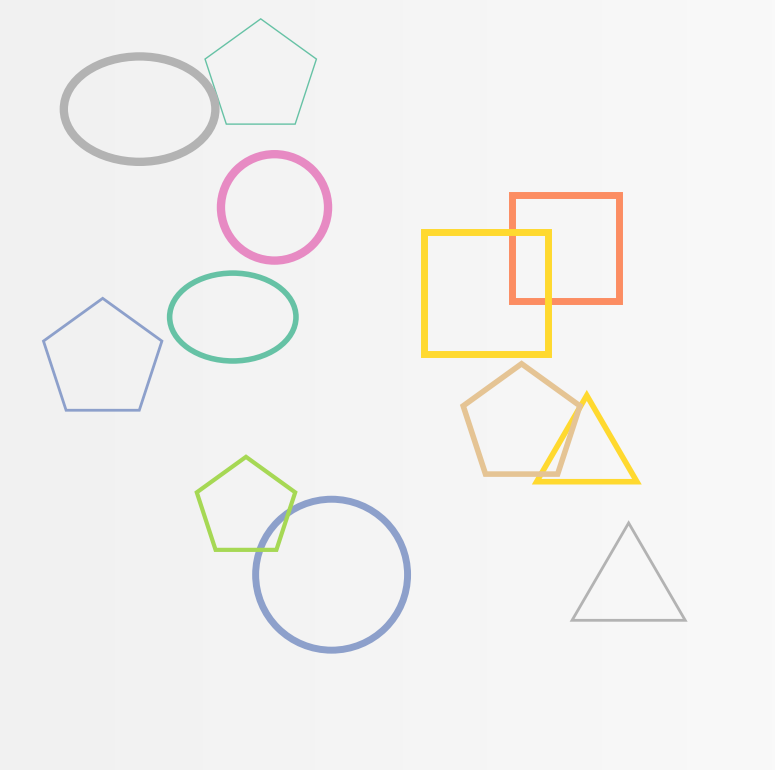[{"shape": "pentagon", "thickness": 0.5, "radius": 0.38, "center": [0.336, 0.9]}, {"shape": "oval", "thickness": 2, "radius": 0.41, "center": [0.3, 0.588]}, {"shape": "square", "thickness": 2.5, "radius": 0.35, "center": [0.73, 0.678]}, {"shape": "pentagon", "thickness": 1, "radius": 0.4, "center": [0.133, 0.532]}, {"shape": "circle", "thickness": 2.5, "radius": 0.49, "center": [0.428, 0.254]}, {"shape": "circle", "thickness": 3, "radius": 0.35, "center": [0.354, 0.731]}, {"shape": "pentagon", "thickness": 1.5, "radius": 0.33, "center": [0.317, 0.34]}, {"shape": "square", "thickness": 2.5, "radius": 0.4, "center": [0.627, 0.619]}, {"shape": "triangle", "thickness": 2, "radius": 0.37, "center": [0.757, 0.412]}, {"shape": "pentagon", "thickness": 2, "radius": 0.4, "center": [0.673, 0.448]}, {"shape": "oval", "thickness": 3, "radius": 0.49, "center": [0.18, 0.858]}, {"shape": "triangle", "thickness": 1, "radius": 0.42, "center": [0.811, 0.237]}]